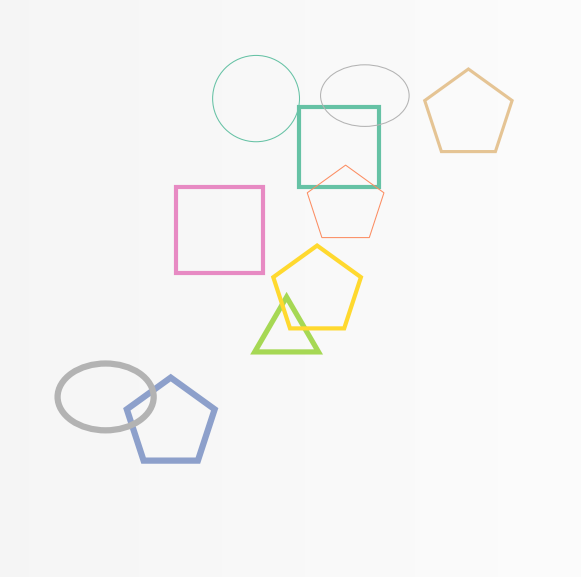[{"shape": "square", "thickness": 2, "radius": 0.35, "center": [0.583, 0.744]}, {"shape": "circle", "thickness": 0.5, "radius": 0.37, "center": [0.441, 0.828]}, {"shape": "pentagon", "thickness": 0.5, "radius": 0.35, "center": [0.595, 0.644]}, {"shape": "pentagon", "thickness": 3, "radius": 0.4, "center": [0.294, 0.266]}, {"shape": "square", "thickness": 2, "radius": 0.37, "center": [0.378, 0.601]}, {"shape": "triangle", "thickness": 2.5, "radius": 0.32, "center": [0.493, 0.421]}, {"shape": "pentagon", "thickness": 2, "radius": 0.4, "center": [0.546, 0.495]}, {"shape": "pentagon", "thickness": 1.5, "radius": 0.4, "center": [0.806, 0.801]}, {"shape": "oval", "thickness": 3, "radius": 0.41, "center": [0.182, 0.312]}, {"shape": "oval", "thickness": 0.5, "radius": 0.38, "center": [0.628, 0.834]}]